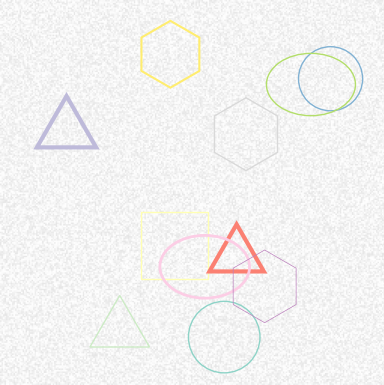[{"shape": "circle", "thickness": 1, "radius": 0.46, "center": [0.582, 0.124]}, {"shape": "square", "thickness": 1, "radius": 0.44, "center": [0.453, 0.363]}, {"shape": "triangle", "thickness": 3, "radius": 0.44, "center": [0.173, 0.662]}, {"shape": "triangle", "thickness": 3, "radius": 0.41, "center": [0.615, 0.336]}, {"shape": "circle", "thickness": 1, "radius": 0.42, "center": [0.859, 0.795]}, {"shape": "oval", "thickness": 1, "radius": 0.58, "center": [0.808, 0.78]}, {"shape": "oval", "thickness": 2, "radius": 0.58, "center": [0.532, 0.307]}, {"shape": "hexagon", "thickness": 1, "radius": 0.47, "center": [0.639, 0.651]}, {"shape": "hexagon", "thickness": 0.5, "radius": 0.47, "center": [0.687, 0.256]}, {"shape": "triangle", "thickness": 1, "radius": 0.45, "center": [0.311, 0.143]}, {"shape": "hexagon", "thickness": 1.5, "radius": 0.43, "center": [0.443, 0.859]}]